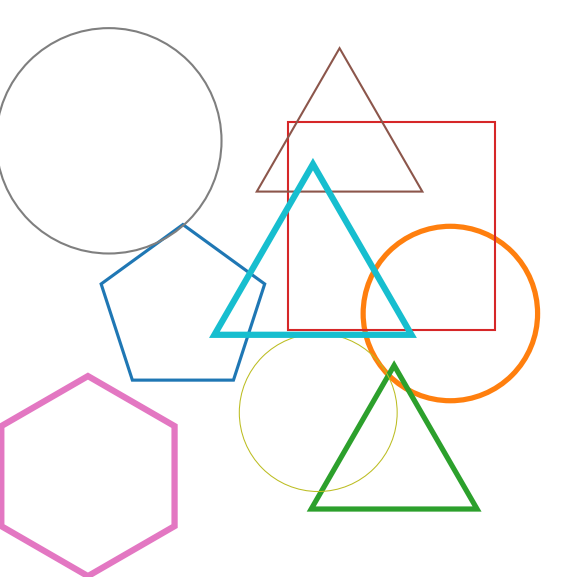[{"shape": "pentagon", "thickness": 1.5, "radius": 0.74, "center": [0.317, 0.461]}, {"shape": "circle", "thickness": 2.5, "radius": 0.76, "center": [0.78, 0.456]}, {"shape": "triangle", "thickness": 2.5, "radius": 0.83, "center": [0.682, 0.201]}, {"shape": "square", "thickness": 1, "radius": 0.9, "center": [0.678, 0.608]}, {"shape": "triangle", "thickness": 1, "radius": 0.83, "center": [0.588, 0.75]}, {"shape": "hexagon", "thickness": 3, "radius": 0.87, "center": [0.152, 0.175]}, {"shape": "circle", "thickness": 1, "radius": 0.98, "center": [0.188, 0.755]}, {"shape": "circle", "thickness": 0.5, "radius": 0.68, "center": [0.551, 0.285]}, {"shape": "triangle", "thickness": 3, "radius": 0.98, "center": [0.542, 0.518]}]